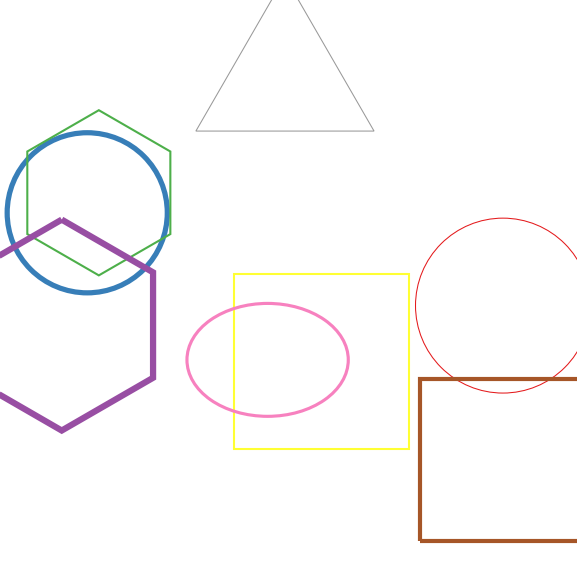[{"shape": "circle", "thickness": 0.5, "radius": 0.76, "center": [0.871, 0.47]}, {"shape": "circle", "thickness": 2.5, "radius": 0.69, "center": [0.151, 0.631]}, {"shape": "hexagon", "thickness": 1, "radius": 0.72, "center": [0.171, 0.665]}, {"shape": "hexagon", "thickness": 3, "radius": 0.91, "center": [0.107, 0.436]}, {"shape": "square", "thickness": 1, "radius": 0.76, "center": [0.557, 0.374]}, {"shape": "square", "thickness": 2, "radius": 0.7, "center": [0.868, 0.203]}, {"shape": "oval", "thickness": 1.5, "radius": 0.7, "center": [0.463, 0.376]}, {"shape": "triangle", "thickness": 0.5, "radius": 0.89, "center": [0.493, 0.861]}]